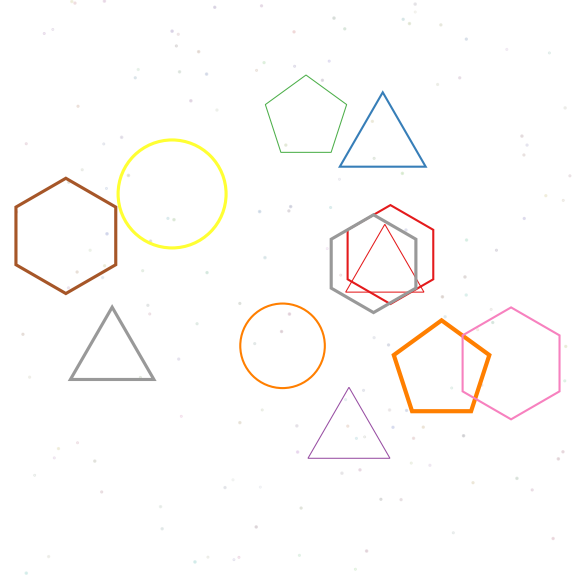[{"shape": "triangle", "thickness": 0.5, "radius": 0.39, "center": [0.666, 0.532]}, {"shape": "hexagon", "thickness": 1, "radius": 0.43, "center": [0.676, 0.558]}, {"shape": "triangle", "thickness": 1, "radius": 0.43, "center": [0.663, 0.753]}, {"shape": "pentagon", "thickness": 0.5, "radius": 0.37, "center": [0.53, 0.795]}, {"shape": "triangle", "thickness": 0.5, "radius": 0.41, "center": [0.604, 0.247]}, {"shape": "circle", "thickness": 1, "radius": 0.37, "center": [0.489, 0.4]}, {"shape": "pentagon", "thickness": 2, "radius": 0.43, "center": [0.765, 0.357]}, {"shape": "circle", "thickness": 1.5, "radius": 0.47, "center": [0.298, 0.663]}, {"shape": "hexagon", "thickness": 1.5, "radius": 0.5, "center": [0.114, 0.591]}, {"shape": "hexagon", "thickness": 1, "radius": 0.48, "center": [0.885, 0.37]}, {"shape": "triangle", "thickness": 1.5, "radius": 0.42, "center": [0.194, 0.384]}, {"shape": "hexagon", "thickness": 1.5, "radius": 0.42, "center": [0.647, 0.543]}]